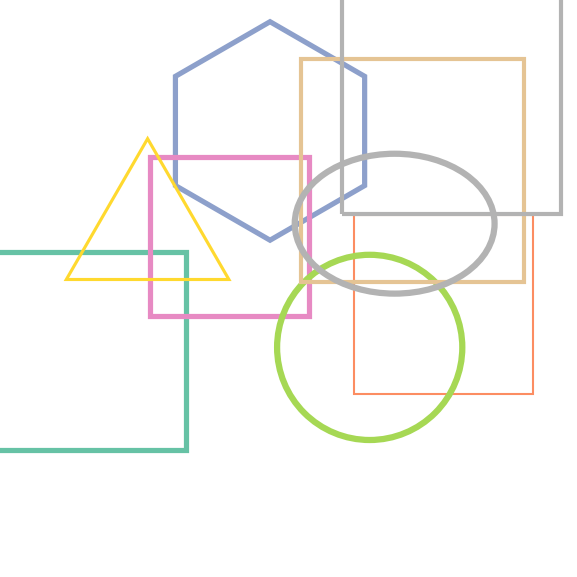[{"shape": "square", "thickness": 2.5, "radius": 0.86, "center": [0.152, 0.391]}, {"shape": "square", "thickness": 1, "radius": 0.78, "center": [0.767, 0.471]}, {"shape": "hexagon", "thickness": 2.5, "radius": 0.95, "center": [0.468, 0.772]}, {"shape": "square", "thickness": 2.5, "radius": 0.68, "center": [0.397, 0.59]}, {"shape": "circle", "thickness": 3, "radius": 0.8, "center": [0.64, 0.398]}, {"shape": "triangle", "thickness": 1.5, "radius": 0.81, "center": [0.256, 0.596]}, {"shape": "square", "thickness": 2, "radius": 0.97, "center": [0.714, 0.703]}, {"shape": "oval", "thickness": 3, "radius": 0.87, "center": [0.683, 0.612]}, {"shape": "square", "thickness": 2, "radius": 0.95, "center": [0.782, 0.818]}]